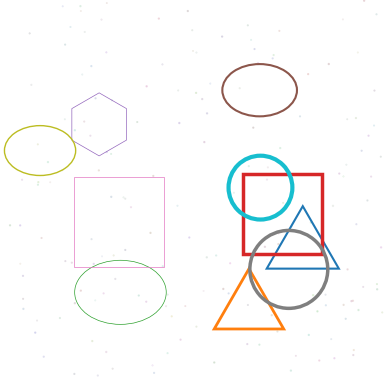[{"shape": "triangle", "thickness": 1.5, "radius": 0.54, "center": [0.786, 0.356]}, {"shape": "triangle", "thickness": 2, "radius": 0.52, "center": [0.647, 0.198]}, {"shape": "oval", "thickness": 0.5, "radius": 0.59, "center": [0.313, 0.241]}, {"shape": "square", "thickness": 2.5, "radius": 0.52, "center": [0.733, 0.444]}, {"shape": "hexagon", "thickness": 0.5, "radius": 0.41, "center": [0.258, 0.677]}, {"shape": "oval", "thickness": 1.5, "radius": 0.48, "center": [0.674, 0.766]}, {"shape": "square", "thickness": 0.5, "radius": 0.59, "center": [0.309, 0.423]}, {"shape": "circle", "thickness": 2.5, "radius": 0.51, "center": [0.75, 0.3]}, {"shape": "oval", "thickness": 1, "radius": 0.46, "center": [0.104, 0.609]}, {"shape": "circle", "thickness": 3, "radius": 0.41, "center": [0.677, 0.513]}]